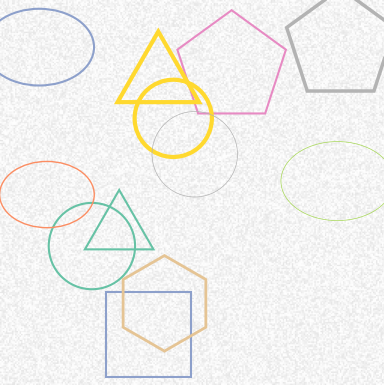[{"shape": "circle", "thickness": 1.5, "radius": 0.56, "center": [0.239, 0.361]}, {"shape": "triangle", "thickness": 1.5, "radius": 0.51, "center": [0.31, 0.404]}, {"shape": "oval", "thickness": 1, "radius": 0.61, "center": [0.122, 0.495]}, {"shape": "square", "thickness": 1.5, "radius": 0.55, "center": [0.386, 0.131]}, {"shape": "oval", "thickness": 1.5, "radius": 0.71, "center": [0.102, 0.878]}, {"shape": "pentagon", "thickness": 1.5, "radius": 0.74, "center": [0.602, 0.825]}, {"shape": "oval", "thickness": 0.5, "radius": 0.73, "center": [0.876, 0.53]}, {"shape": "triangle", "thickness": 3, "radius": 0.61, "center": [0.411, 0.796]}, {"shape": "circle", "thickness": 3, "radius": 0.5, "center": [0.45, 0.693]}, {"shape": "hexagon", "thickness": 2, "radius": 0.62, "center": [0.427, 0.212]}, {"shape": "pentagon", "thickness": 2.5, "radius": 0.74, "center": [0.885, 0.883]}, {"shape": "circle", "thickness": 0.5, "radius": 0.55, "center": [0.506, 0.599]}]